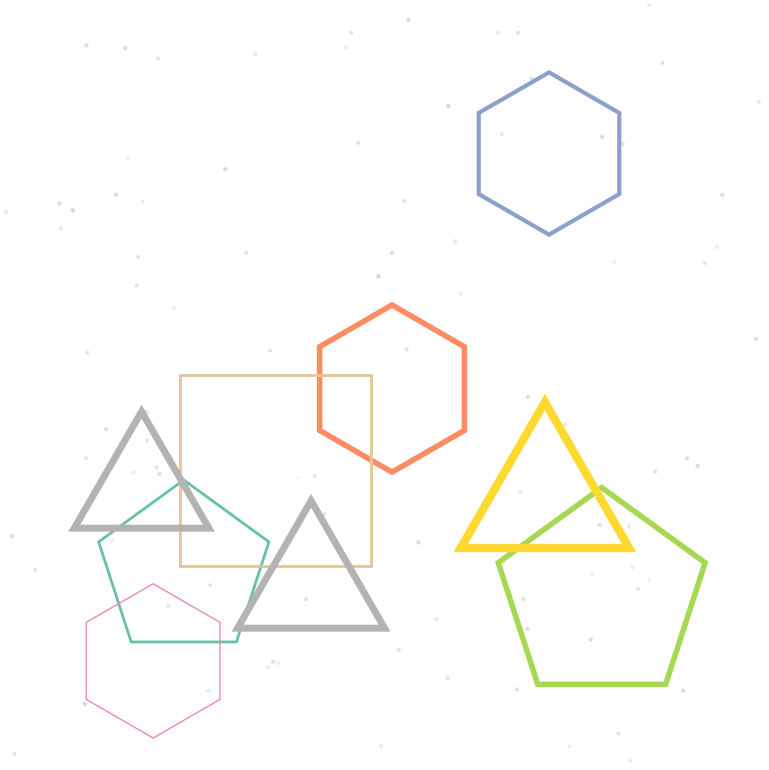[{"shape": "pentagon", "thickness": 1, "radius": 0.58, "center": [0.239, 0.26]}, {"shape": "hexagon", "thickness": 2, "radius": 0.54, "center": [0.509, 0.495]}, {"shape": "hexagon", "thickness": 1.5, "radius": 0.53, "center": [0.713, 0.801]}, {"shape": "hexagon", "thickness": 0.5, "radius": 0.5, "center": [0.199, 0.142]}, {"shape": "pentagon", "thickness": 2, "radius": 0.71, "center": [0.781, 0.226]}, {"shape": "triangle", "thickness": 3, "radius": 0.63, "center": [0.708, 0.351]}, {"shape": "square", "thickness": 1, "radius": 0.62, "center": [0.358, 0.389]}, {"shape": "triangle", "thickness": 2.5, "radius": 0.5, "center": [0.184, 0.365]}, {"shape": "triangle", "thickness": 2.5, "radius": 0.55, "center": [0.404, 0.239]}]